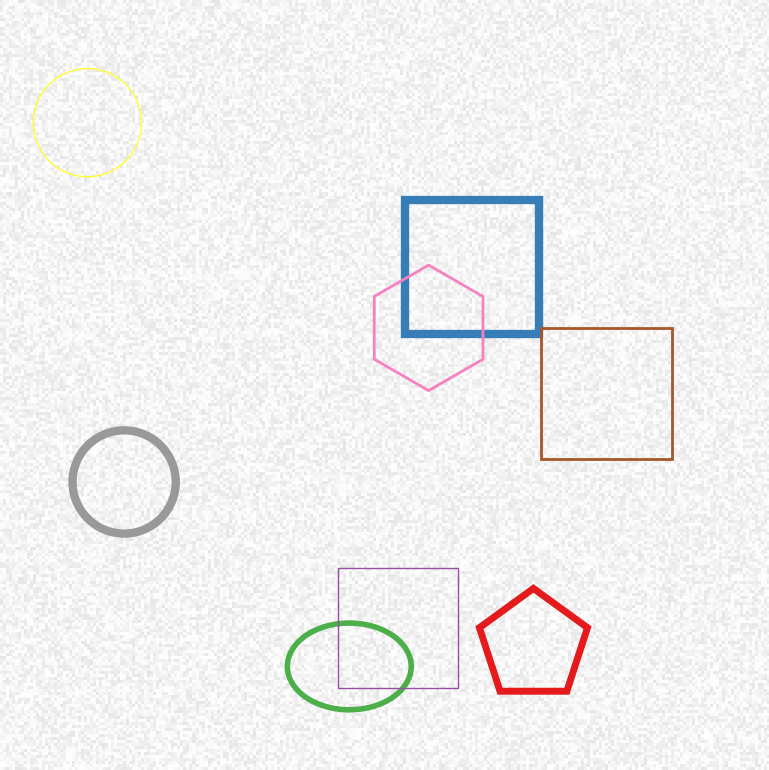[{"shape": "pentagon", "thickness": 2.5, "radius": 0.37, "center": [0.693, 0.162]}, {"shape": "square", "thickness": 3, "radius": 0.44, "center": [0.613, 0.653]}, {"shape": "oval", "thickness": 2, "radius": 0.4, "center": [0.454, 0.135]}, {"shape": "square", "thickness": 0.5, "radius": 0.39, "center": [0.517, 0.185]}, {"shape": "circle", "thickness": 0.5, "radius": 0.35, "center": [0.114, 0.841]}, {"shape": "square", "thickness": 1, "radius": 0.43, "center": [0.788, 0.489]}, {"shape": "hexagon", "thickness": 1, "radius": 0.41, "center": [0.557, 0.574]}, {"shape": "circle", "thickness": 3, "radius": 0.34, "center": [0.161, 0.374]}]